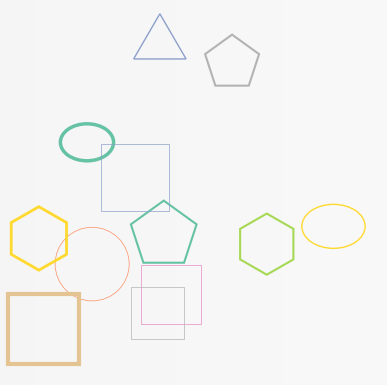[{"shape": "pentagon", "thickness": 1.5, "radius": 0.45, "center": [0.423, 0.39]}, {"shape": "oval", "thickness": 2.5, "radius": 0.34, "center": [0.225, 0.63]}, {"shape": "circle", "thickness": 0.5, "radius": 0.48, "center": [0.238, 0.314]}, {"shape": "triangle", "thickness": 1, "radius": 0.39, "center": [0.413, 0.886]}, {"shape": "square", "thickness": 0.5, "radius": 0.44, "center": [0.348, 0.54]}, {"shape": "square", "thickness": 0.5, "radius": 0.39, "center": [0.44, 0.235]}, {"shape": "hexagon", "thickness": 1.5, "radius": 0.4, "center": [0.688, 0.366]}, {"shape": "hexagon", "thickness": 2, "radius": 0.41, "center": [0.1, 0.381]}, {"shape": "oval", "thickness": 1, "radius": 0.41, "center": [0.861, 0.412]}, {"shape": "square", "thickness": 3, "radius": 0.46, "center": [0.111, 0.145]}, {"shape": "pentagon", "thickness": 1.5, "radius": 0.37, "center": [0.599, 0.837]}, {"shape": "square", "thickness": 0.5, "radius": 0.34, "center": [0.406, 0.188]}]